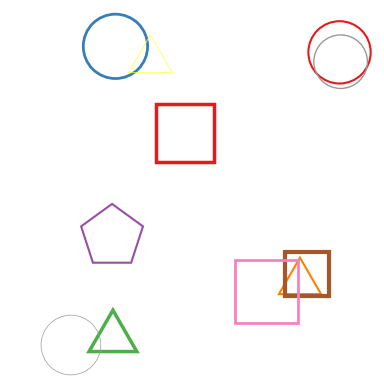[{"shape": "square", "thickness": 2.5, "radius": 0.38, "center": [0.481, 0.655]}, {"shape": "circle", "thickness": 1.5, "radius": 0.4, "center": [0.882, 0.864]}, {"shape": "circle", "thickness": 2, "radius": 0.42, "center": [0.3, 0.88]}, {"shape": "triangle", "thickness": 2.5, "radius": 0.36, "center": [0.293, 0.123]}, {"shape": "pentagon", "thickness": 1.5, "radius": 0.42, "center": [0.291, 0.386]}, {"shape": "triangle", "thickness": 1.5, "radius": 0.32, "center": [0.779, 0.268]}, {"shape": "triangle", "thickness": 0.5, "radius": 0.33, "center": [0.391, 0.844]}, {"shape": "square", "thickness": 3, "radius": 0.29, "center": [0.799, 0.287]}, {"shape": "square", "thickness": 2, "radius": 0.41, "center": [0.692, 0.243]}, {"shape": "circle", "thickness": 0.5, "radius": 0.39, "center": [0.184, 0.104]}, {"shape": "circle", "thickness": 1, "radius": 0.35, "center": [0.885, 0.84]}]